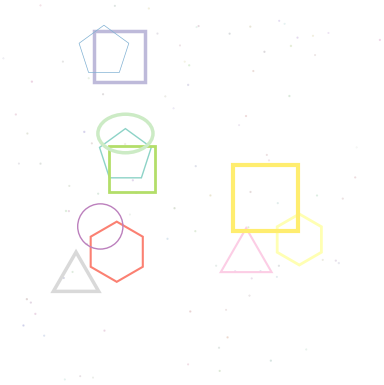[{"shape": "pentagon", "thickness": 1, "radius": 0.35, "center": [0.326, 0.595]}, {"shape": "hexagon", "thickness": 2, "radius": 0.33, "center": [0.777, 0.378]}, {"shape": "square", "thickness": 2.5, "radius": 0.33, "center": [0.31, 0.853]}, {"shape": "hexagon", "thickness": 1.5, "radius": 0.39, "center": [0.303, 0.346]}, {"shape": "pentagon", "thickness": 0.5, "radius": 0.34, "center": [0.27, 0.867]}, {"shape": "square", "thickness": 2, "radius": 0.3, "center": [0.343, 0.561]}, {"shape": "triangle", "thickness": 1.5, "radius": 0.38, "center": [0.639, 0.331]}, {"shape": "triangle", "thickness": 2.5, "radius": 0.34, "center": [0.197, 0.277]}, {"shape": "circle", "thickness": 1, "radius": 0.29, "center": [0.261, 0.412]}, {"shape": "oval", "thickness": 2.5, "radius": 0.36, "center": [0.326, 0.653]}, {"shape": "square", "thickness": 3, "radius": 0.42, "center": [0.689, 0.486]}]